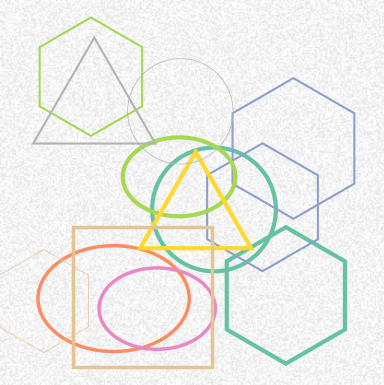[{"shape": "circle", "thickness": 3, "radius": 0.8, "center": [0.556, 0.456]}, {"shape": "hexagon", "thickness": 3, "radius": 0.89, "center": [0.742, 0.233]}, {"shape": "oval", "thickness": 2.5, "radius": 0.98, "center": [0.295, 0.224]}, {"shape": "hexagon", "thickness": 1.5, "radius": 0.91, "center": [0.762, 0.614]}, {"shape": "hexagon", "thickness": 1.5, "radius": 0.83, "center": [0.682, 0.462]}, {"shape": "oval", "thickness": 2.5, "radius": 0.75, "center": [0.408, 0.198]}, {"shape": "oval", "thickness": 3, "radius": 0.73, "center": [0.465, 0.541]}, {"shape": "hexagon", "thickness": 1.5, "radius": 0.77, "center": [0.236, 0.801]}, {"shape": "triangle", "thickness": 3, "radius": 0.83, "center": [0.508, 0.439]}, {"shape": "hexagon", "thickness": 0.5, "radius": 0.67, "center": [0.114, 0.218]}, {"shape": "square", "thickness": 2.5, "radius": 0.9, "center": [0.369, 0.229]}, {"shape": "circle", "thickness": 0.5, "radius": 0.68, "center": [0.468, 0.711]}, {"shape": "triangle", "thickness": 1.5, "radius": 0.92, "center": [0.245, 0.719]}]